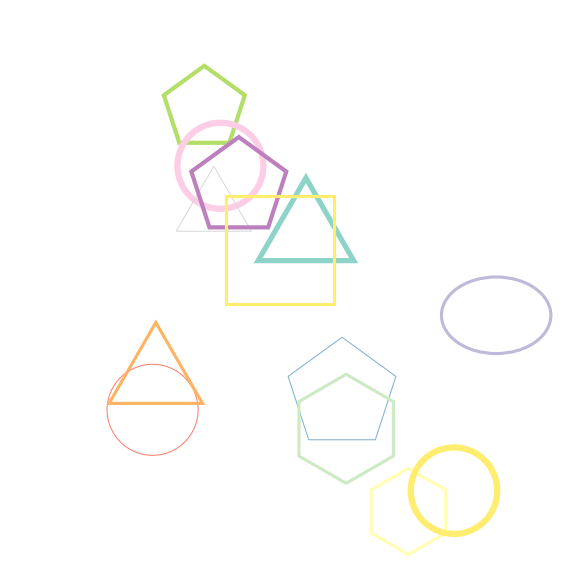[{"shape": "triangle", "thickness": 2.5, "radius": 0.48, "center": [0.53, 0.596]}, {"shape": "hexagon", "thickness": 1.5, "radius": 0.37, "center": [0.707, 0.114]}, {"shape": "oval", "thickness": 1.5, "radius": 0.47, "center": [0.859, 0.453]}, {"shape": "circle", "thickness": 0.5, "radius": 0.39, "center": [0.264, 0.29]}, {"shape": "pentagon", "thickness": 0.5, "radius": 0.49, "center": [0.592, 0.317]}, {"shape": "triangle", "thickness": 1.5, "radius": 0.47, "center": [0.27, 0.347]}, {"shape": "pentagon", "thickness": 2, "radius": 0.37, "center": [0.354, 0.811]}, {"shape": "circle", "thickness": 3, "radius": 0.37, "center": [0.382, 0.712]}, {"shape": "triangle", "thickness": 0.5, "radius": 0.38, "center": [0.37, 0.636]}, {"shape": "pentagon", "thickness": 2, "radius": 0.43, "center": [0.414, 0.675]}, {"shape": "hexagon", "thickness": 1.5, "radius": 0.47, "center": [0.599, 0.257]}, {"shape": "circle", "thickness": 3, "radius": 0.37, "center": [0.786, 0.149]}, {"shape": "square", "thickness": 1.5, "radius": 0.47, "center": [0.485, 0.567]}]